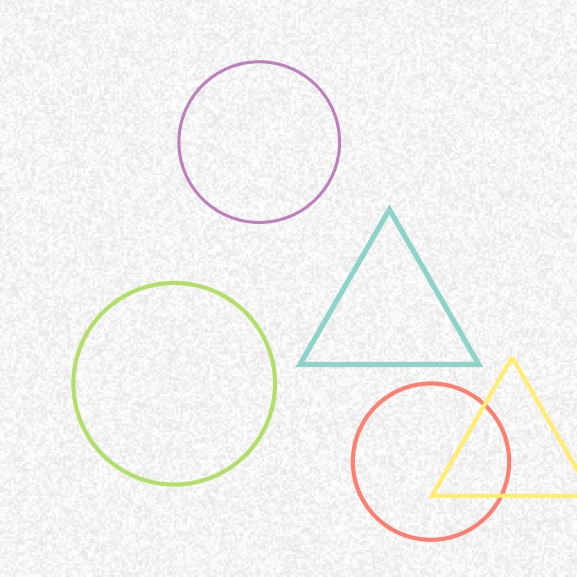[{"shape": "triangle", "thickness": 2.5, "radius": 0.89, "center": [0.674, 0.457]}, {"shape": "circle", "thickness": 2, "radius": 0.68, "center": [0.746, 0.2]}, {"shape": "circle", "thickness": 2, "radius": 0.87, "center": [0.302, 0.335]}, {"shape": "circle", "thickness": 1.5, "radius": 0.7, "center": [0.449, 0.753]}, {"shape": "triangle", "thickness": 2, "radius": 0.8, "center": [0.887, 0.221]}]